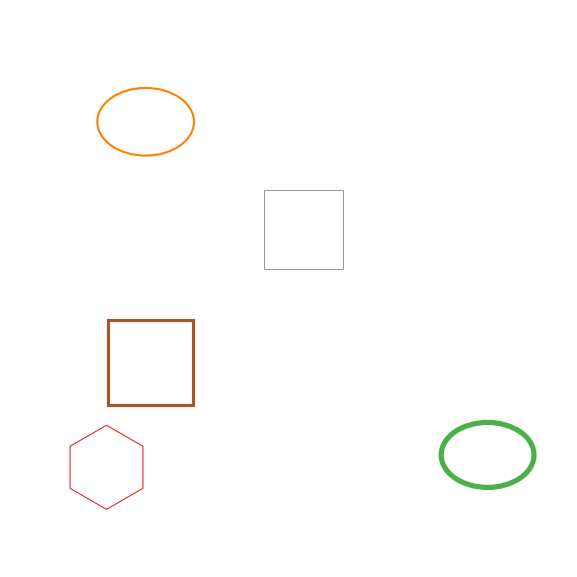[{"shape": "hexagon", "thickness": 0.5, "radius": 0.36, "center": [0.184, 0.19]}, {"shape": "oval", "thickness": 2.5, "radius": 0.4, "center": [0.844, 0.211]}, {"shape": "oval", "thickness": 1, "radius": 0.42, "center": [0.252, 0.788]}, {"shape": "square", "thickness": 1.5, "radius": 0.37, "center": [0.261, 0.372]}, {"shape": "square", "thickness": 0.5, "radius": 0.34, "center": [0.526, 0.602]}]